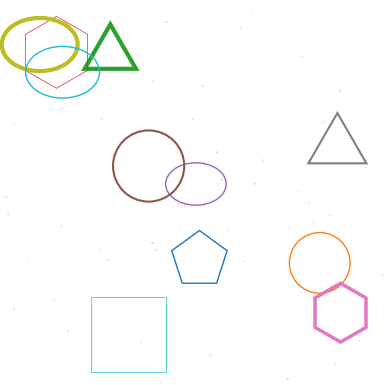[{"shape": "pentagon", "thickness": 1, "radius": 0.38, "center": [0.518, 0.326]}, {"shape": "circle", "thickness": 1, "radius": 0.39, "center": [0.83, 0.317]}, {"shape": "triangle", "thickness": 3, "radius": 0.39, "center": [0.286, 0.86]}, {"shape": "hexagon", "thickness": 0.5, "radius": 0.47, "center": [0.147, 0.864]}, {"shape": "oval", "thickness": 1, "radius": 0.39, "center": [0.509, 0.522]}, {"shape": "circle", "thickness": 1.5, "radius": 0.46, "center": [0.386, 0.569]}, {"shape": "hexagon", "thickness": 2.5, "radius": 0.38, "center": [0.884, 0.188]}, {"shape": "triangle", "thickness": 1.5, "radius": 0.44, "center": [0.876, 0.619]}, {"shape": "oval", "thickness": 3, "radius": 0.49, "center": [0.103, 0.884]}, {"shape": "square", "thickness": 0.5, "radius": 0.49, "center": [0.334, 0.131]}, {"shape": "oval", "thickness": 1, "radius": 0.48, "center": [0.163, 0.812]}]